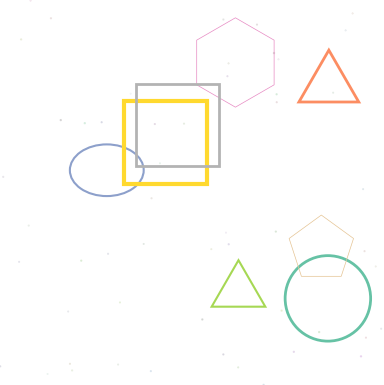[{"shape": "circle", "thickness": 2, "radius": 0.56, "center": [0.852, 0.225]}, {"shape": "triangle", "thickness": 2, "radius": 0.45, "center": [0.854, 0.78]}, {"shape": "oval", "thickness": 1.5, "radius": 0.48, "center": [0.277, 0.558]}, {"shape": "hexagon", "thickness": 0.5, "radius": 0.58, "center": [0.611, 0.838]}, {"shape": "triangle", "thickness": 1.5, "radius": 0.4, "center": [0.619, 0.244]}, {"shape": "square", "thickness": 3, "radius": 0.54, "center": [0.429, 0.629]}, {"shape": "pentagon", "thickness": 0.5, "radius": 0.44, "center": [0.835, 0.353]}, {"shape": "square", "thickness": 2, "radius": 0.54, "center": [0.461, 0.676]}]